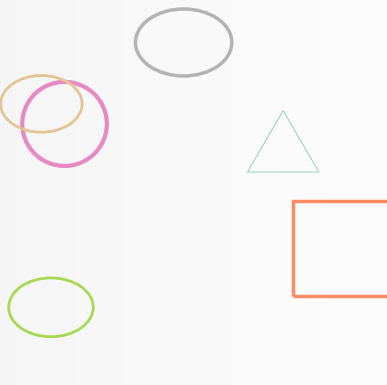[{"shape": "triangle", "thickness": 0.5, "radius": 0.53, "center": [0.731, 0.606]}, {"shape": "square", "thickness": 2.5, "radius": 0.62, "center": [0.878, 0.356]}, {"shape": "circle", "thickness": 3, "radius": 0.55, "center": [0.167, 0.678]}, {"shape": "oval", "thickness": 2, "radius": 0.55, "center": [0.132, 0.202]}, {"shape": "oval", "thickness": 2, "radius": 0.53, "center": [0.107, 0.73]}, {"shape": "oval", "thickness": 2.5, "radius": 0.62, "center": [0.474, 0.89]}]